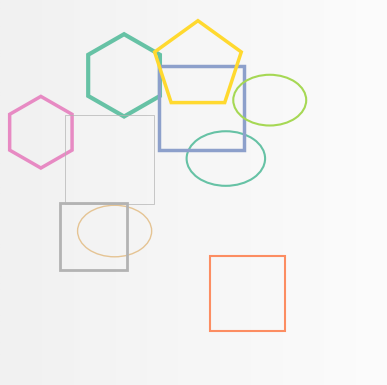[{"shape": "oval", "thickness": 1.5, "radius": 0.51, "center": [0.583, 0.588]}, {"shape": "hexagon", "thickness": 3, "radius": 0.53, "center": [0.32, 0.804]}, {"shape": "square", "thickness": 1.5, "radius": 0.48, "center": [0.638, 0.238]}, {"shape": "square", "thickness": 2.5, "radius": 0.55, "center": [0.521, 0.72]}, {"shape": "hexagon", "thickness": 2.5, "radius": 0.47, "center": [0.105, 0.657]}, {"shape": "oval", "thickness": 1.5, "radius": 0.47, "center": [0.696, 0.74]}, {"shape": "pentagon", "thickness": 2.5, "radius": 0.59, "center": [0.511, 0.829]}, {"shape": "oval", "thickness": 1, "radius": 0.48, "center": [0.296, 0.4]}, {"shape": "square", "thickness": 0.5, "radius": 0.58, "center": [0.282, 0.586]}, {"shape": "square", "thickness": 2, "radius": 0.44, "center": [0.242, 0.385]}]